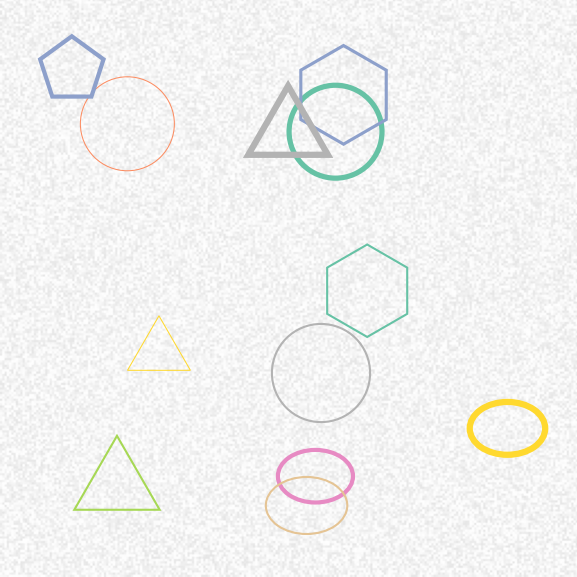[{"shape": "circle", "thickness": 2.5, "radius": 0.4, "center": [0.581, 0.771]}, {"shape": "hexagon", "thickness": 1, "radius": 0.4, "center": [0.636, 0.496]}, {"shape": "circle", "thickness": 0.5, "radius": 0.41, "center": [0.221, 0.785]}, {"shape": "hexagon", "thickness": 1.5, "radius": 0.43, "center": [0.595, 0.835]}, {"shape": "pentagon", "thickness": 2, "radius": 0.29, "center": [0.124, 0.879]}, {"shape": "oval", "thickness": 2, "radius": 0.33, "center": [0.546, 0.175]}, {"shape": "triangle", "thickness": 1, "radius": 0.43, "center": [0.203, 0.159]}, {"shape": "triangle", "thickness": 0.5, "radius": 0.31, "center": [0.275, 0.389]}, {"shape": "oval", "thickness": 3, "radius": 0.33, "center": [0.879, 0.257]}, {"shape": "oval", "thickness": 1, "radius": 0.35, "center": [0.531, 0.124]}, {"shape": "circle", "thickness": 1, "radius": 0.43, "center": [0.556, 0.353]}, {"shape": "triangle", "thickness": 3, "radius": 0.4, "center": [0.499, 0.771]}]